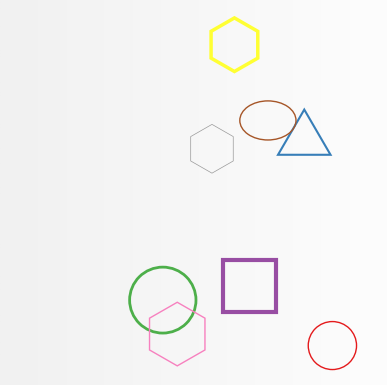[{"shape": "circle", "thickness": 1, "radius": 0.31, "center": [0.858, 0.102]}, {"shape": "triangle", "thickness": 1.5, "radius": 0.39, "center": [0.785, 0.637]}, {"shape": "circle", "thickness": 2, "radius": 0.43, "center": [0.42, 0.221]}, {"shape": "square", "thickness": 3, "radius": 0.34, "center": [0.644, 0.257]}, {"shape": "hexagon", "thickness": 2.5, "radius": 0.35, "center": [0.605, 0.884]}, {"shape": "oval", "thickness": 1, "radius": 0.36, "center": [0.691, 0.687]}, {"shape": "hexagon", "thickness": 1, "radius": 0.41, "center": [0.457, 0.132]}, {"shape": "hexagon", "thickness": 0.5, "radius": 0.32, "center": [0.547, 0.614]}]